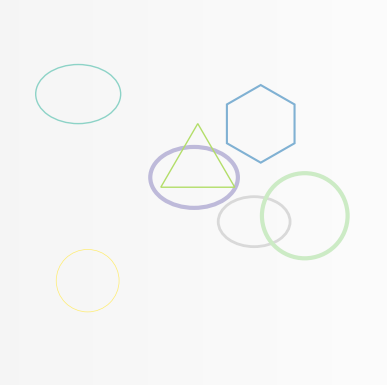[{"shape": "oval", "thickness": 1, "radius": 0.55, "center": [0.202, 0.756]}, {"shape": "oval", "thickness": 3, "radius": 0.57, "center": [0.501, 0.539]}, {"shape": "hexagon", "thickness": 1.5, "radius": 0.5, "center": [0.673, 0.678]}, {"shape": "triangle", "thickness": 1, "radius": 0.55, "center": [0.51, 0.569]}, {"shape": "oval", "thickness": 2, "radius": 0.46, "center": [0.656, 0.424]}, {"shape": "circle", "thickness": 3, "radius": 0.55, "center": [0.786, 0.44]}, {"shape": "circle", "thickness": 0.5, "radius": 0.41, "center": [0.226, 0.271]}]